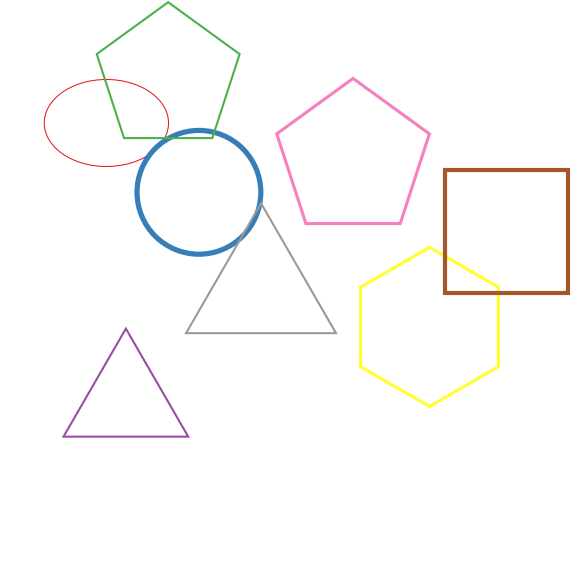[{"shape": "oval", "thickness": 0.5, "radius": 0.54, "center": [0.184, 0.786]}, {"shape": "circle", "thickness": 2.5, "radius": 0.54, "center": [0.344, 0.666]}, {"shape": "pentagon", "thickness": 1, "radius": 0.65, "center": [0.291, 0.865]}, {"shape": "triangle", "thickness": 1, "radius": 0.62, "center": [0.218, 0.305]}, {"shape": "hexagon", "thickness": 1.5, "radius": 0.69, "center": [0.744, 0.433]}, {"shape": "square", "thickness": 2, "radius": 0.53, "center": [0.877, 0.599]}, {"shape": "pentagon", "thickness": 1.5, "radius": 0.69, "center": [0.611, 0.724]}, {"shape": "triangle", "thickness": 1, "radius": 0.75, "center": [0.452, 0.497]}]